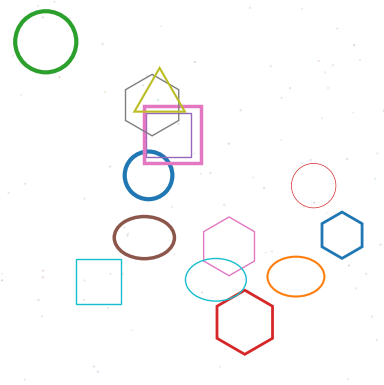[{"shape": "hexagon", "thickness": 2, "radius": 0.3, "center": [0.888, 0.389]}, {"shape": "circle", "thickness": 3, "radius": 0.31, "center": [0.386, 0.544]}, {"shape": "oval", "thickness": 1.5, "radius": 0.37, "center": [0.769, 0.282]}, {"shape": "circle", "thickness": 3, "radius": 0.4, "center": [0.119, 0.891]}, {"shape": "hexagon", "thickness": 2, "radius": 0.42, "center": [0.636, 0.163]}, {"shape": "circle", "thickness": 0.5, "radius": 0.29, "center": [0.815, 0.518]}, {"shape": "square", "thickness": 1, "radius": 0.29, "center": [0.438, 0.65]}, {"shape": "oval", "thickness": 2.5, "radius": 0.39, "center": [0.375, 0.383]}, {"shape": "hexagon", "thickness": 1, "radius": 0.38, "center": [0.595, 0.36]}, {"shape": "square", "thickness": 2.5, "radius": 0.37, "center": [0.449, 0.65]}, {"shape": "hexagon", "thickness": 1, "radius": 0.4, "center": [0.395, 0.727]}, {"shape": "triangle", "thickness": 1.5, "radius": 0.38, "center": [0.415, 0.748]}, {"shape": "oval", "thickness": 1, "radius": 0.39, "center": [0.561, 0.273]}, {"shape": "square", "thickness": 1, "radius": 0.29, "center": [0.256, 0.268]}]